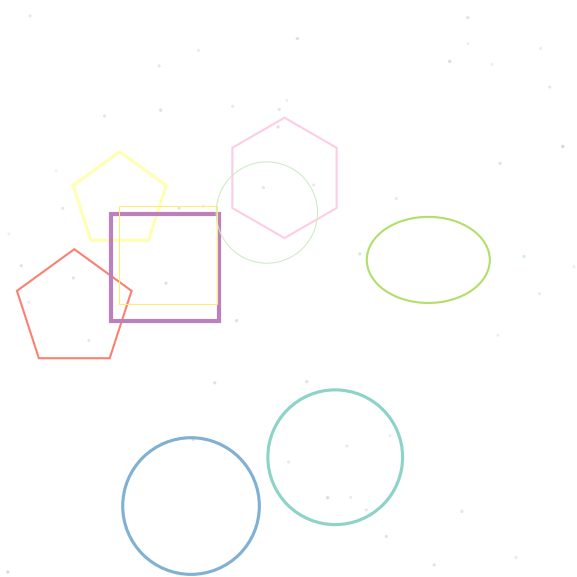[{"shape": "circle", "thickness": 1.5, "radius": 0.58, "center": [0.58, 0.207]}, {"shape": "pentagon", "thickness": 1.5, "radius": 0.42, "center": [0.207, 0.652]}, {"shape": "pentagon", "thickness": 1, "radius": 0.52, "center": [0.129, 0.463]}, {"shape": "circle", "thickness": 1.5, "radius": 0.59, "center": [0.331, 0.123]}, {"shape": "oval", "thickness": 1, "radius": 0.53, "center": [0.742, 0.549]}, {"shape": "hexagon", "thickness": 1, "radius": 0.52, "center": [0.493, 0.691]}, {"shape": "square", "thickness": 2, "radius": 0.47, "center": [0.285, 0.536]}, {"shape": "circle", "thickness": 0.5, "radius": 0.44, "center": [0.462, 0.631]}, {"shape": "square", "thickness": 0.5, "radius": 0.42, "center": [0.29, 0.557]}]